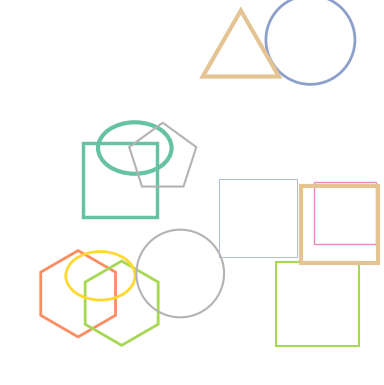[{"shape": "oval", "thickness": 3, "radius": 0.48, "center": [0.35, 0.616]}, {"shape": "square", "thickness": 2.5, "radius": 0.48, "center": [0.312, 0.533]}, {"shape": "hexagon", "thickness": 2, "radius": 0.56, "center": [0.203, 0.237]}, {"shape": "circle", "thickness": 2, "radius": 0.58, "center": [0.806, 0.896]}, {"shape": "square", "thickness": 0.5, "radius": 0.5, "center": [0.67, 0.435]}, {"shape": "square", "thickness": 1, "radius": 0.4, "center": [0.896, 0.447]}, {"shape": "hexagon", "thickness": 2, "radius": 0.55, "center": [0.316, 0.213]}, {"shape": "square", "thickness": 1.5, "radius": 0.54, "center": [0.824, 0.21]}, {"shape": "oval", "thickness": 2, "radius": 0.45, "center": [0.261, 0.284]}, {"shape": "triangle", "thickness": 3, "radius": 0.57, "center": [0.626, 0.858]}, {"shape": "square", "thickness": 3, "radius": 0.5, "center": [0.882, 0.416]}, {"shape": "pentagon", "thickness": 1.5, "radius": 0.46, "center": [0.423, 0.59]}, {"shape": "circle", "thickness": 1.5, "radius": 0.57, "center": [0.468, 0.29]}]